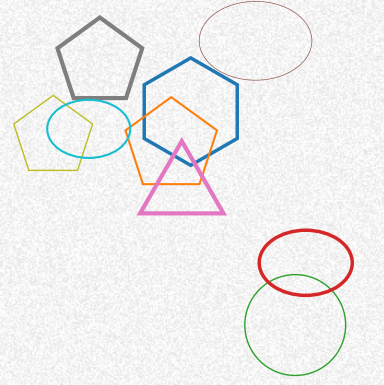[{"shape": "hexagon", "thickness": 2.5, "radius": 0.7, "center": [0.495, 0.71]}, {"shape": "pentagon", "thickness": 1.5, "radius": 0.62, "center": [0.445, 0.623]}, {"shape": "circle", "thickness": 1, "radius": 0.65, "center": [0.767, 0.156]}, {"shape": "oval", "thickness": 2.5, "radius": 0.6, "center": [0.794, 0.317]}, {"shape": "oval", "thickness": 0.5, "radius": 0.73, "center": [0.664, 0.894]}, {"shape": "triangle", "thickness": 3, "radius": 0.63, "center": [0.472, 0.508]}, {"shape": "pentagon", "thickness": 3, "radius": 0.58, "center": [0.259, 0.839]}, {"shape": "pentagon", "thickness": 1, "radius": 0.54, "center": [0.138, 0.645]}, {"shape": "oval", "thickness": 1.5, "radius": 0.54, "center": [0.23, 0.665]}]